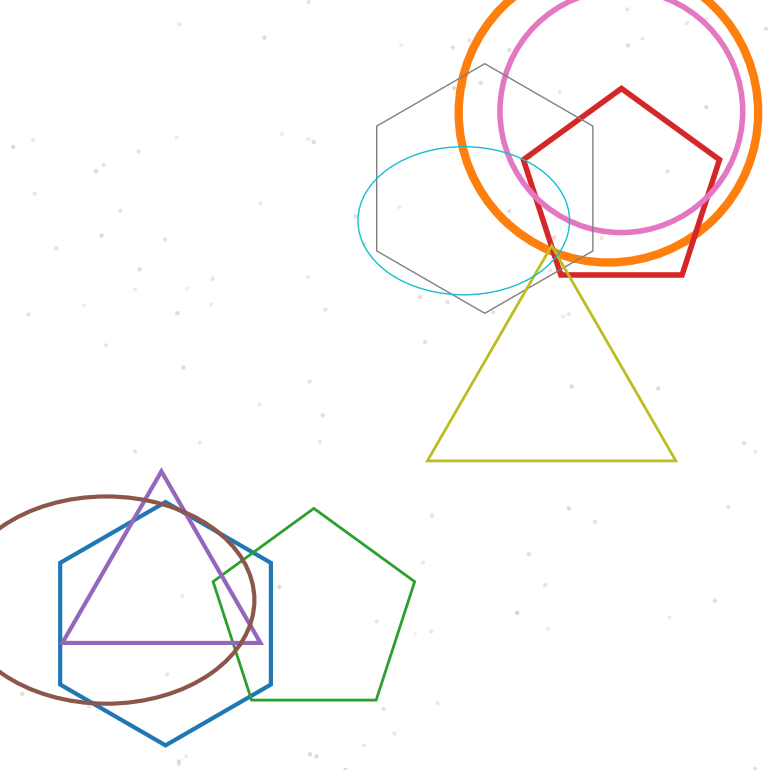[{"shape": "hexagon", "thickness": 1.5, "radius": 0.79, "center": [0.215, 0.19]}, {"shape": "circle", "thickness": 3, "radius": 0.97, "center": [0.79, 0.854]}, {"shape": "pentagon", "thickness": 1, "radius": 0.69, "center": [0.408, 0.202]}, {"shape": "pentagon", "thickness": 2, "radius": 0.67, "center": [0.807, 0.751]}, {"shape": "triangle", "thickness": 1.5, "radius": 0.74, "center": [0.21, 0.239]}, {"shape": "oval", "thickness": 1.5, "radius": 0.96, "center": [0.138, 0.221]}, {"shape": "circle", "thickness": 2, "radius": 0.79, "center": [0.807, 0.856]}, {"shape": "hexagon", "thickness": 0.5, "radius": 0.81, "center": [0.63, 0.755]}, {"shape": "triangle", "thickness": 1, "radius": 0.93, "center": [0.716, 0.495]}, {"shape": "oval", "thickness": 0.5, "radius": 0.69, "center": [0.602, 0.713]}]